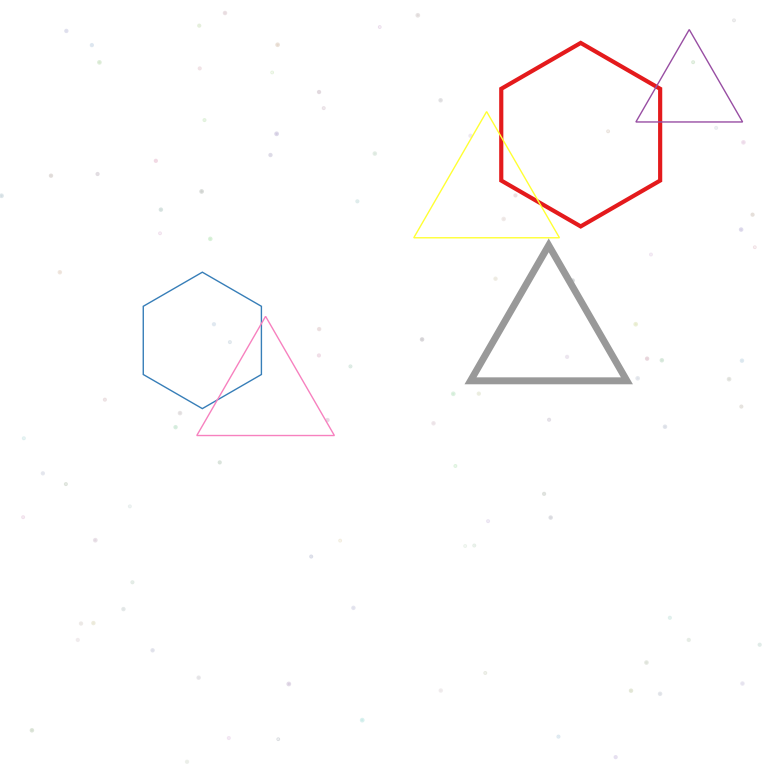[{"shape": "hexagon", "thickness": 1.5, "radius": 0.6, "center": [0.754, 0.825]}, {"shape": "hexagon", "thickness": 0.5, "radius": 0.44, "center": [0.263, 0.558]}, {"shape": "triangle", "thickness": 0.5, "radius": 0.4, "center": [0.895, 0.882]}, {"shape": "triangle", "thickness": 0.5, "radius": 0.55, "center": [0.632, 0.746]}, {"shape": "triangle", "thickness": 0.5, "radius": 0.52, "center": [0.345, 0.486]}, {"shape": "triangle", "thickness": 2.5, "radius": 0.59, "center": [0.713, 0.564]}]